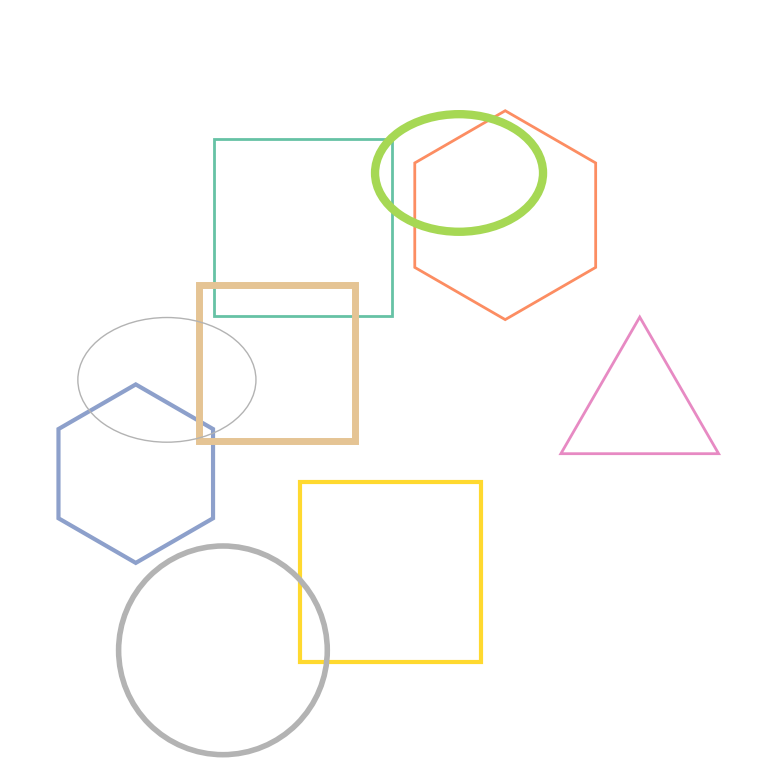[{"shape": "square", "thickness": 1, "radius": 0.58, "center": [0.394, 0.705]}, {"shape": "hexagon", "thickness": 1, "radius": 0.68, "center": [0.656, 0.721]}, {"shape": "hexagon", "thickness": 1.5, "radius": 0.58, "center": [0.176, 0.385]}, {"shape": "triangle", "thickness": 1, "radius": 0.59, "center": [0.831, 0.47]}, {"shape": "oval", "thickness": 3, "radius": 0.55, "center": [0.596, 0.775]}, {"shape": "square", "thickness": 1.5, "radius": 0.59, "center": [0.507, 0.257]}, {"shape": "square", "thickness": 2.5, "radius": 0.51, "center": [0.36, 0.529]}, {"shape": "oval", "thickness": 0.5, "radius": 0.58, "center": [0.217, 0.507]}, {"shape": "circle", "thickness": 2, "radius": 0.68, "center": [0.29, 0.155]}]